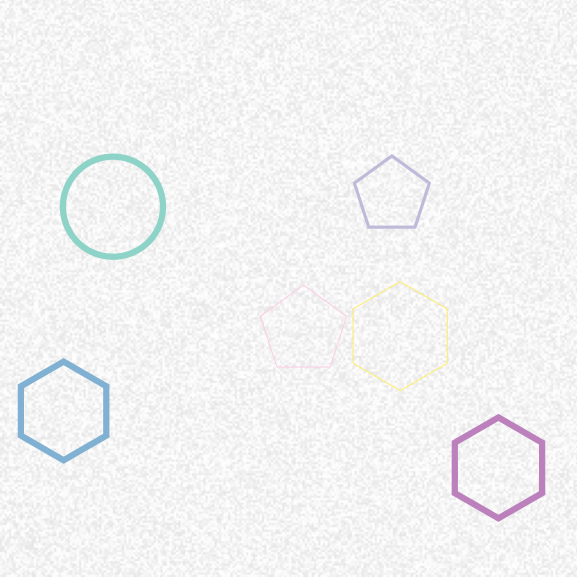[{"shape": "circle", "thickness": 3, "radius": 0.43, "center": [0.196, 0.641]}, {"shape": "pentagon", "thickness": 1.5, "radius": 0.34, "center": [0.679, 0.661]}, {"shape": "hexagon", "thickness": 3, "radius": 0.43, "center": [0.11, 0.288]}, {"shape": "pentagon", "thickness": 0.5, "radius": 0.39, "center": [0.526, 0.427]}, {"shape": "hexagon", "thickness": 3, "radius": 0.44, "center": [0.863, 0.189]}, {"shape": "hexagon", "thickness": 0.5, "radius": 0.47, "center": [0.693, 0.417]}]